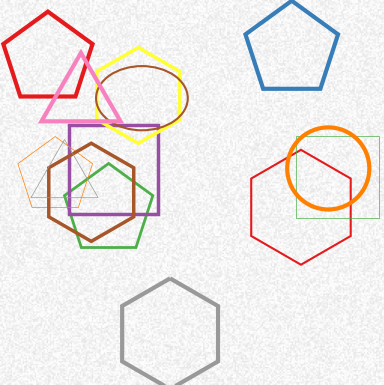[{"shape": "hexagon", "thickness": 1.5, "radius": 0.75, "center": [0.782, 0.462]}, {"shape": "pentagon", "thickness": 3, "radius": 0.61, "center": [0.124, 0.848]}, {"shape": "pentagon", "thickness": 3, "radius": 0.63, "center": [0.758, 0.872]}, {"shape": "square", "thickness": 0.5, "radius": 0.54, "center": [0.876, 0.54]}, {"shape": "pentagon", "thickness": 2, "radius": 0.6, "center": [0.282, 0.455]}, {"shape": "square", "thickness": 2.5, "radius": 0.58, "center": [0.294, 0.56]}, {"shape": "pentagon", "thickness": 0.5, "radius": 0.51, "center": [0.143, 0.543]}, {"shape": "circle", "thickness": 3, "radius": 0.53, "center": [0.853, 0.563]}, {"shape": "hexagon", "thickness": 2.5, "radius": 0.62, "center": [0.359, 0.752]}, {"shape": "oval", "thickness": 1.5, "radius": 0.6, "center": [0.369, 0.745]}, {"shape": "hexagon", "thickness": 2.5, "radius": 0.64, "center": [0.237, 0.5]}, {"shape": "triangle", "thickness": 3, "radius": 0.59, "center": [0.21, 0.744]}, {"shape": "hexagon", "thickness": 3, "radius": 0.72, "center": [0.442, 0.133]}, {"shape": "triangle", "thickness": 0.5, "radius": 0.5, "center": [0.168, 0.537]}]